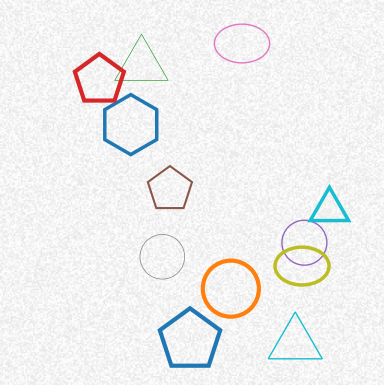[{"shape": "pentagon", "thickness": 3, "radius": 0.41, "center": [0.494, 0.117]}, {"shape": "hexagon", "thickness": 2.5, "radius": 0.39, "center": [0.34, 0.676]}, {"shape": "circle", "thickness": 3, "radius": 0.36, "center": [0.6, 0.25]}, {"shape": "triangle", "thickness": 0.5, "radius": 0.4, "center": [0.367, 0.831]}, {"shape": "pentagon", "thickness": 3, "radius": 0.33, "center": [0.258, 0.793]}, {"shape": "circle", "thickness": 1, "radius": 0.29, "center": [0.791, 0.37]}, {"shape": "pentagon", "thickness": 1.5, "radius": 0.3, "center": [0.441, 0.508]}, {"shape": "oval", "thickness": 1, "radius": 0.36, "center": [0.629, 0.887]}, {"shape": "circle", "thickness": 0.5, "radius": 0.29, "center": [0.422, 0.333]}, {"shape": "oval", "thickness": 2.5, "radius": 0.35, "center": [0.784, 0.309]}, {"shape": "triangle", "thickness": 1, "radius": 0.41, "center": [0.767, 0.109]}, {"shape": "triangle", "thickness": 2.5, "radius": 0.29, "center": [0.856, 0.456]}]